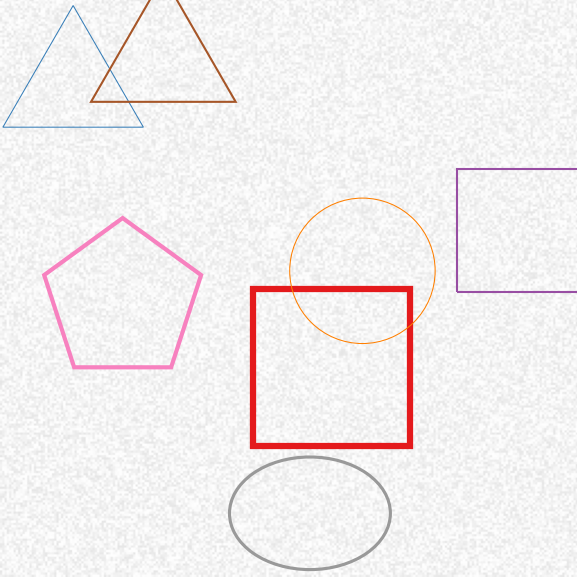[{"shape": "square", "thickness": 3, "radius": 0.68, "center": [0.574, 0.363]}, {"shape": "triangle", "thickness": 0.5, "radius": 0.7, "center": [0.127, 0.849]}, {"shape": "square", "thickness": 1, "radius": 0.53, "center": [0.899, 0.6]}, {"shape": "circle", "thickness": 0.5, "radius": 0.63, "center": [0.628, 0.53]}, {"shape": "triangle", "thickness": 1, "radius": 0.72, "center": [0.283, 0.895]}, {"shape": "pentagon", "thickness": 2, "radius": 0.71, "center": [0.212, 0.479]}, {"shape": "oval", "thickness": 1.5, "radius": 0.7, "center": [0.537, 0.11]}]